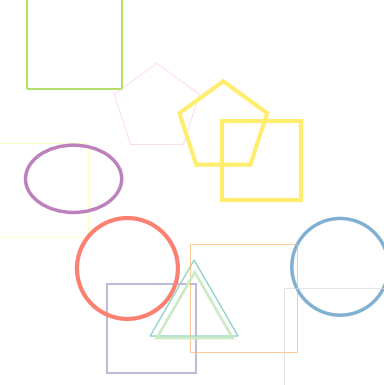[{"shape": "triangle", "thickness": 1, "radius": 0.66, "center": [0.504, 0.193]}, {"shape": "square", "thickness": 0.5, "radius": 0.61, "center": [0.107, 0.507]}, {"shape": "square", "thickness": 1.5, "radius": 0.58, "center": [0.394, 0.148]}, {"shape": "circle", "thickness": 3, "radius": 0.66, "center": [0.331, 0.303]}, {"shape": "circle", "thickness": 2.5, "radius": 0.63, "center": [0.884, 0.307]}, {"shape": "square", "thickness": 0.5, "radius": 0.7, "center": [0.632, 0.226]}, {"shape": "square", "thickness": 1.5, "radius": 0.62, "center": [0.193, 0.893]}, {"shape": "pentagon", "thickness": 0.5, "radius": 0.58, "center": [0.407, 0.719]}, {"shape": "square", "thickness": 0.5, "radius": 0.66, "center": [0.871, 0.119]}, {"shape": "oval", "thickness": 2.5, "radius": 0.62, "center": [0.191, 0.536]}, {"shape": "triangle", "thickness": 2, "radius": 0.57, "center": [0.506, 0.179]}, {"shape": "square", "thickness": 3, "radius": 0.51, "center": [0.679, 0.583]}, {"shape": "pentagon", "thickness": 3, "radius": 0.6, "center": [0.58, 0.669]}]